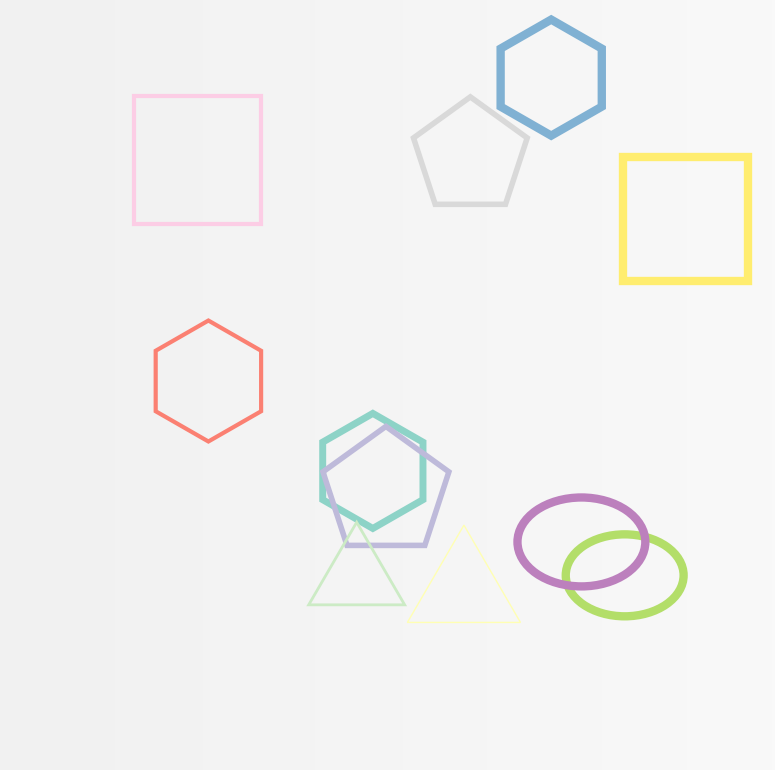[{"shape": "hexagon", "thickness": 2.5, "radius": 0.37, "center": [0.481, 0.388]}, {"shape": "triangle", "thickness": 0.5, "radius": 0.42, "center": [0.599, 0.234]}, {"shape": "pentagon", "thickness": 2, "radius": 0.43, "center": [0.498, 0.361]}, {"shape": "hexagon", "thickness": 1.5, "radius": 0.39, "center": [0.269, 0.505]}, {"shape": "hexagon", "thickness": 3, "radius": 0.38, "center": [0.711, 0.899]}, {"shape": "oval", "thickness": 3, "radius": 0.38, "center": [0.806, 0.253]}, {"shape": "square", "thickness": 1.5, "radius": 0.41, "center": [0.255, 0.792]}, {"shape": "pentagon", "thickness": 2, "radius": 0.39, "center": [0.607, 0.797]}, {"shape": "oval", "thickness": 3, "radius": 0.41, "center": [0.75, 0.296]}, {"shape": "triangle", "thickness": 1, "radius": 0.36, "center": [0.46, 0.25]}, {"shape": "square", "thickness": 3, "radius": 0.41, "center": [0.885, 0.716]}]